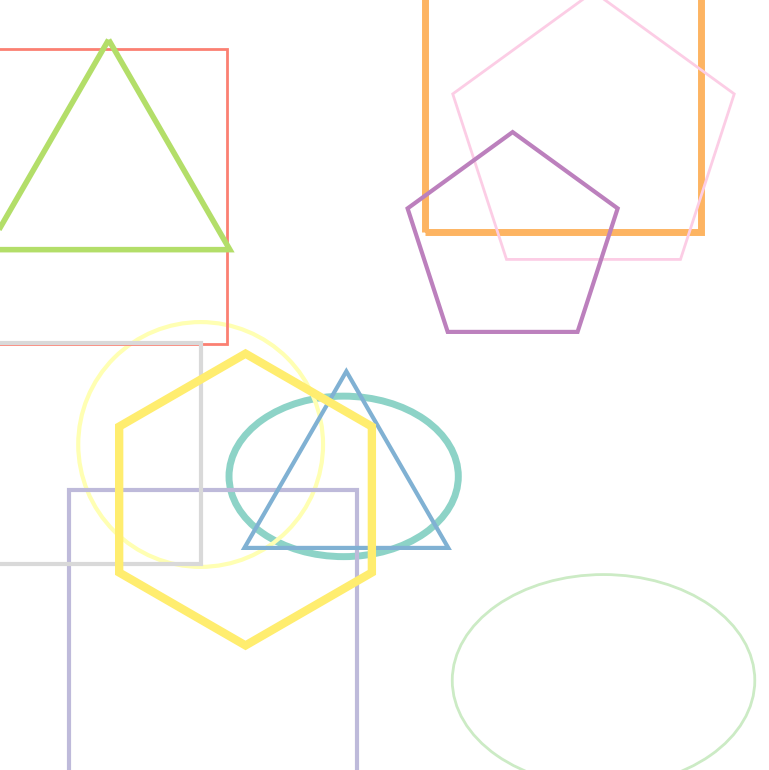[{"shape": "oval", "thickness": 2.5, "radius": 0.74, "center": [0.446, 0.381]}, {"shape": "circle", "thickness": 1.5, "radius": 0.79, "center": [0.261, 0.423]}, {"shape": "square", "thickness": 1.5, "radius": 0.94, "center": [0.277, 0.177]}, {"shape": "square", "thickness": 1, "radius": 0.96, "center": [0.104, 0.745]}, {"shape": "triangle", "thickness": 1.5, "radius": 0.76, "center": [0.45, 0.365]}, {"shape": "square", "thickness": 2.5, "radius": 0.9, "center": [0.731, 0.878]}, {"shape": "triangle", "thickness": 2, "radius": 0.91, "center": [0.141, 0.767]}, {"shape": "pentagon", "thickness": 1, "radius": 0.96, "center": [0.771, 0.819]}, {"shape": "square", "thickness": 1.5, "radius": 0.72, "center": [0.118, 0.411]}, {"shape": "pentagon", "thickness": 1.5, "radius": 0.72, "center": [0.666, 0.685]}, {"shape": "oval", "thickness": 1, "radius": 0.98, "center": [0.784, 0.116]}, {"shape": "hexagon", "thickness": 3, "radius": 0.95, "center": [0.319, 0.351]}]